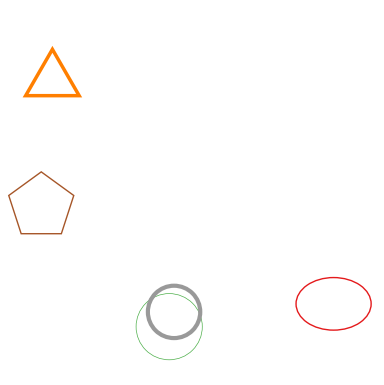[{"shape": "oval", "thickness": 1, "radius": 0.49, "center": [0.866, 0.211]}, {"shape": "circle", "thickness": 0.5, "radius": 0.43, "center": [0.439, 0.151]}, {"shape": "triangle", "thickness": 2.5, "radius": 0.4, "center": [0.136, 0.792]}, {"shape": "pentagon", "thickness": 1, "radius": 0.44, "center": [0.107, 0.465]}, {"shape": "circle", "thickness": 3, "radius": 0.34, "center": [0.452, 0.19]}]